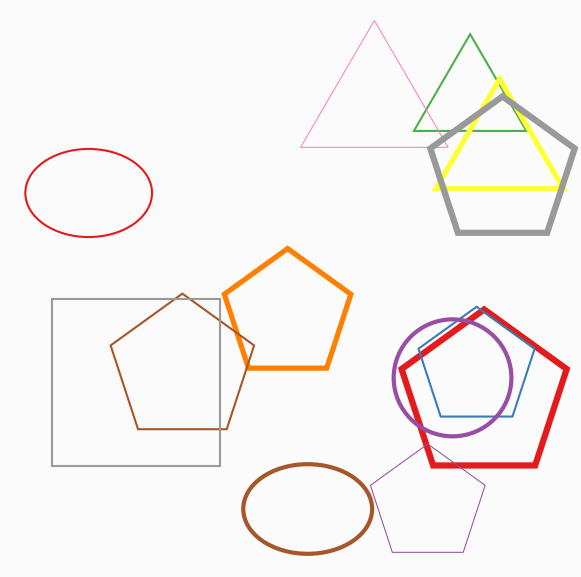[{"shape": "oval", "thickness": 1, "radius": 0.54, "center": [0.153, 0.665]}, {"shape": "pentagon", "thickness": 3, "radius": 0.75, "center": [0.833, 0.314]}, {"shape": "pentagon", "thickness": 1, "radius": 0.53, "center": [0.82, 0.363]}, {"shape": "triangle", "thickness": 1, "radius": 0.56, "center": [0.809, 0.828]}, {"shape": "circle", "thickness": 2, "radius": 0.51, "center": [0.779, 0.345]}, {"shape": "pentagon", "thickness": 0.5, "radius": 0.52, "center": [0.736, 0.127]}, {"shape": "pentagon", "thickness": 2.5, "radius": 0.57, "center": [0.495, 0.454]}, {"shape": "triangle", "thickness": 2.5, "radius": 0.63, "center": [0.86, 0.736]}, {"shape": "pentagon", "thickness": 1, "radius": 0.65, "center": [0.314, 0.361]}, {"shape": "oval", "thickness": 2, "radius": 0.55, "center": [0.529, 0.118]}, {"shape": "triangle", "thickness": 0.5, "radius": 0.73, "center": [0.644, 0.817]}, {"shape": "square", "thickness": 1, "radius": 0.72, "center": [0.234, 0.337]}, {"shape": "pentagon", "thickness": 3, "radius": 0.65, "center": [0.865, 0.702]}]